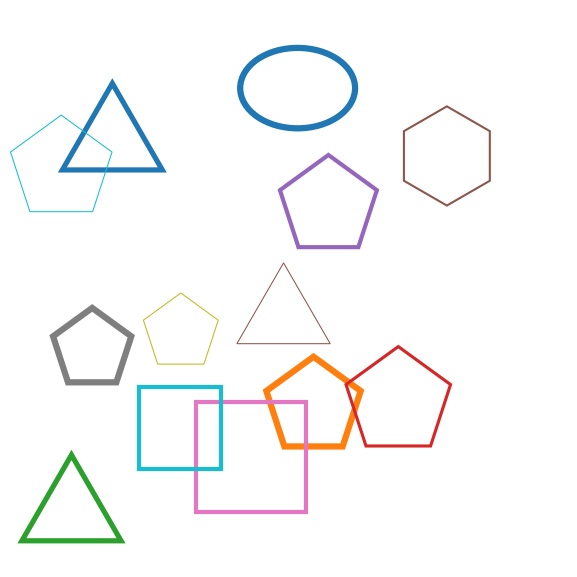[{"shape": "oval", "thickness": 3, "radius": 0.5, "center": [0.515, 0.847]}, {"shape": "triangle", "thickness": 2.5, "radius": 0.5, "center": [0.195, 0.755]}, {"shape": "pentagon", "thickness": 3, "radius": 0.43, "center": [0.543, 0.296]}, {"shape": "triangle", "thickness": 2.5, "radius": 0.5, "center": [0.124, 0.112]}, {"shape": "pentagon", "thickness": 1.5, "radius": 0.48, "center": [0.69, 0.304]}, {"shape": "pentagon", "thickness": 2, "radius": 0.44, "center": [0.569, 0.643]}, {"shape": "triangle", "thickness": 0.5, "radius": 0.47, "center": [0.491, 0.451]}, {"shape": "hexagon", "thickness": 1, "radius": 0.43, "center": [0.774, 0.729]}, {"shape": "square", "thickness": 2, "radius": 0.47, "center": [0.434, 0.207]}, {"shape": "pentagon", "thickness": 3, "radius": 0.36, "center": [0.16, 0.395]}, {"shape": "pentagon", "thickness": 0.5, "radius": 0.34, "center": [0.313, 0.424]}, {"shape": "pentagon", "thickness": 0.5, "radius": 0.46, "center": [0.106, 0.707]}, {"shape": "square", "thickness": 2, "radius": 0.36, "center": [0.311, 0.258]}]